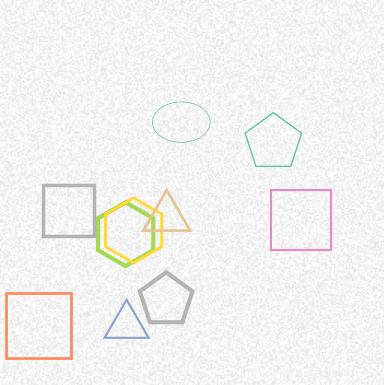[{"shape": "oval", "thickness": 0.5, "radius": 0.37, "center": [0.471, 0.683]}, {"shape": "pentagon", "thickness": 1, "radius": 0.39, "center": [0.71, 0.63]}, {"shape": "square", "thickness": 2, "radius": 0.42, "center": [0.101, 0.155]}, {"shape": "triangle", "thickness": 1.5, "radius": 0.33, "center": [0.329, 0.156]}, {"shape": "square", "thickness": 1.5, "radius": 0.39, "center": [0.782, 0.428]}, {"shape": "hexagon", "thickness": 3, "radius": 0.41, "center": [0.326, 0.392]}, {"shape": "hexagon", "thickness": 2, "radius": 0.42, "center": [0.347, 0.402]}, {"shape": "triangle", "thickness": 2, "radius": 0.35, "center": [0.433, 0.436]}, {"shape": "square", "thickness": 2.5, "radius": 0.33, "center": [0.177, 0.452]}, {"shape": "pentagon", "thickness": 3, "radius": 0.36, "center": [0.432, 0.221]}]